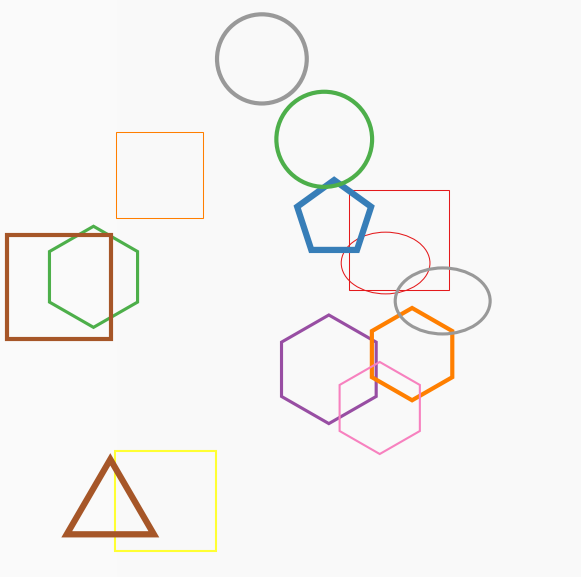[{"shape": "oval", "thickness": 0.5, "radius": 0.38, "center": [0.663, 0.544]}, {"shape": "square", "thickness": 0.5, "radius": 0.43, "center": [0.686, 0.583]}, {"shape": "pentagon", "thickness": 3, "radius": 0.33, "center": [0.575, 0.62]}, {"shape": "circle", "thickness": 2, "radius": 0.41, "center": [0.558, 0.758]}, {"shape": "hexagon", "thickness": 1.5, "radius": 0.44, "center": [0.161, 0.52]}, {"shape": "hexagon", "thickness": 1.5, "radius": 0.47, "center": [0.566, 0.36]}, {"shape": "hexagon", "thickness": 2, "radius": 0.4, "center": [0.709, 0.386]}, {"shape": "square", "thickness": 0.5, "radius": 0.37, "center": [0.275, 0.696]}, {"shape": "square", "thickness": 1, "radius": 0.44, "center": [0.285, 0.132]}, {"shape": "square", "thickness": 2, "radius": 0.45, "center": [0.101, 0.503]}, {"shape": "triangle", "thickness": 3, "radius": 0.43, "center": [0.19, 0.117]}, {"shape": "hexagon", "thickness": 1, "radius": 0.4, "center": [0.653, 0.293]}, {"shape": "oval", "thickness": 1.5, "radius": 0.41, "center": [0.762, 0.478]}, {"shape": "circle", "thickness": 2, "radius": 0.39, "center": [0.451, 0.897]}]